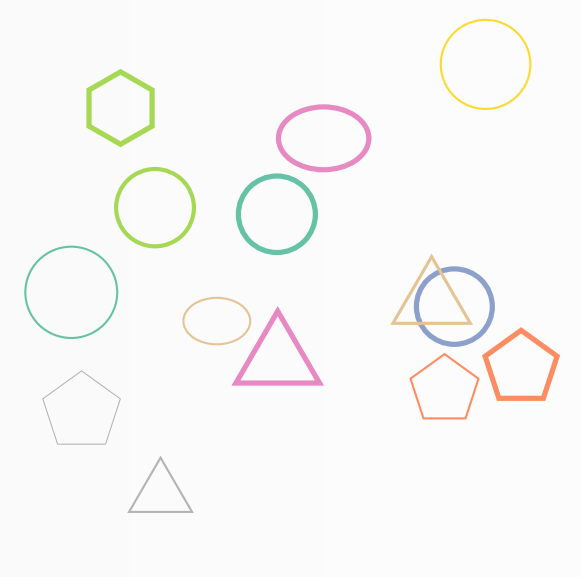[{"shape": "circle", "thickness": 2.5, "radius": 0.33, "center": [0.476, 0.628]}, {"shape": "circle", "thickness": 1, "radius": 0.4, "center": [0.123, 0.493]}, {"shape": "pentagon", "thickness": 1, "radius": 0.31, "center": [0.765, 0.324]}, {"shape": "pentagon", "thickness": 2.5, "radius": 0.33, "center": [0.897, 0.362]}, {"shape": "circle", "thickness": 2.5, "radius": 0.33, "center": [0.782, 0.468]}, {"shape": "oval", "thickness": 2.5, "radius": 0.39, "center": [0.557, 0.76]}, {"shape": "triangle", "thickness": 2.5, "radius": 0.42, "center": [0.478, 0.377]}, {"shape": "hexagon", "thickness": 2.5, "radius": 0.31, "center": [0.207, 0.812]}, {"shape": "circle", "thickness": 2, "radius": 0.33, "center": [0.267, 0.64]}, {"shape": "circle", "thickness": 1, "radius": 0.39, "center": [0.835, 0.888]}, {"shape": "oval", "thickness": 1, "radius": 0.29, "center": [0.373, 0.443]}, {"shape": "triangle", "thickness": 1.5, "radius": 0.38, "center": [0.743, 0.478]}, {"shape": "pentagon", "thickness": 0.5, "radius": 0.35, "center": [0.14, 0.287]}, {"shape": "triangle", "thickness": 1, "radius": 0.31, "center": [0.276, 0.144]}]